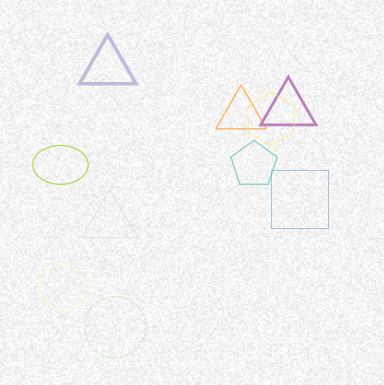[{"shape": "pentagon", "thickness": 1, "radius": 0.32, "center": [0.66, 0.573]}, {"shape": "hexagon", "thickness": 0.5, "radius": 0.34, "center": [0.165, 0.254]}, {"shape": "triangle", "thickness": 2.5, "radius": 0.42, "center": [0.28, 0.825]}, {"shape": "square", "thickness": 0.5, "radius": 0.37, "center": [0.778, 0.483]}, {"shape": "triangle", "thickness": 1, "radius": 0.38, "center": [0.626, 0.703]}, {"shape": "oval", "thickness": 1, "radius": 0.36, "center": [0.157, 0.572]}, {"shape": "triangle", "thickness": 0.5, "radius": 0.42, "center": [0.285, 0.424]}, {"shape": "triangle", "thickness": 2, "radius": 0.41, "center": [0.749, 0.717]}, {"shape": "circle", "thickness": 0.5, "radius": 0.4, "center": [0.299, 0.151]}, {"shape": "hexagon", "thickness": 0.5, "radius": 0.34, "center": [0.704, 0.691]}]